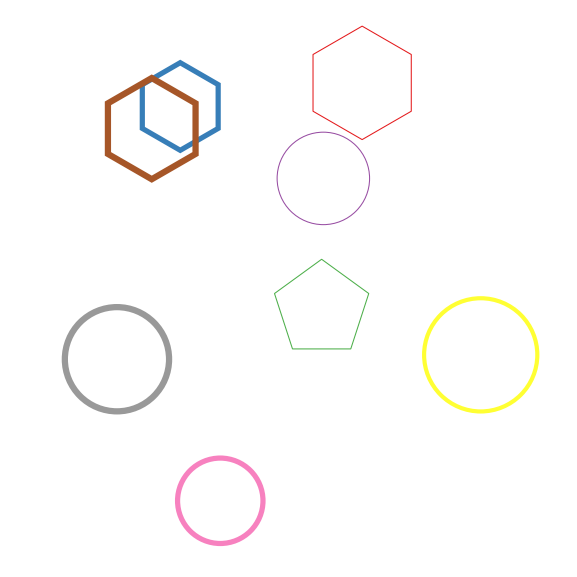[{"shape": "hexagon", "thickness": 0.5, "radius": 0.49, "center": [0.627, 0.856]}, {"shape": "hexagon", "thickness": 2.5, "radius": 0.38, "center": [0.312, 0.815]}, {"shape": "pentagon", "thickness": 0.5, "radius": 0.43, "center": [0.557, 0.464]}, {"shape": "circle", "thickness": 0.5, "radius": 0.4, "center": [0.56, 0.69]}, {"shape": "circle", "thickness": 2, "radius": 0.49, "center": [0.832, 0.385]}, {"shape": "hexagon", "thickness": 3, "radius": 0.44, "center": [0.263, 0.776]}, {"shape": "circle", "thickness": 2.5, "radius": 0.37, "center": [0.381, 0.132]}, {"shape": "circle", "thickness": 3, "radius": 0.45, "center": [0.203, 0.377]}]